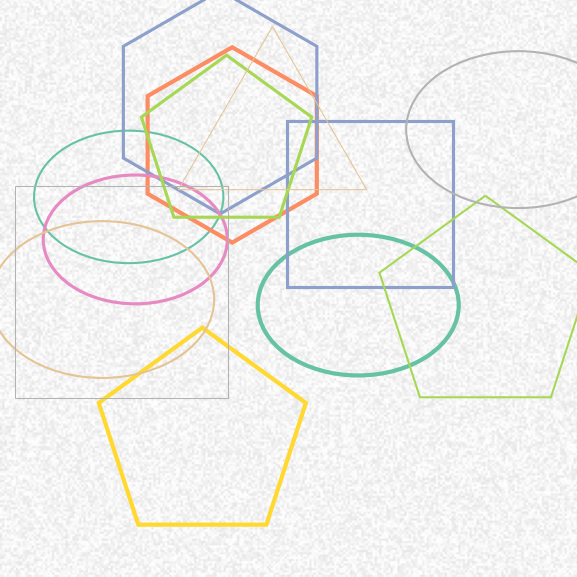[{"shape": "oval", "thickness": 2, "radius": 0.87, "center": [0.62, 0.471]}, {"shape": "oval", "thickness": 1, "radius": 0.82, "center": [0.223, 0.658]}, {"shape": "hexagon", "thickness": 2, "radius": 0.85, "center": [0.402, 0.748]}, {"shape": "square", "thickness": 1.5, "radius": 0.72, "center": [0.641, 0.646]}, {"shape": "hexagon", "thickness": 1.5, "radius": 0.97, "center": [0.381, 0.822]}, {"shape": "oval", "thickness": 1.5, "radius": 0.8, "center": [0.234, 0.585]}, {"shape": "pentagon", "thickness": 1.5, "radius": 0.78, "center": [0.392, 0.748]}, {"shape": "pentagon", "thickness": 1, "radius": 0.96, "center": [0.841, 0.467]}, {"shape": "pentagon", "thickness": 2, "radius": 0.94, "center": [0.35, 0.243]}, {"shape": "oval", "thickness": 1, "radius": 0.97, "center": [0.177, 0.48]}, {"shape": "triangle", "thickness": 0.5, "radius": 0.94, "center": [0.472, 0.765]}, {"shape": "oval", "thickness": 1, "radius": 0.97, "center": [0.897, 0.775]}, {"shape": "square", "thickness": 0.5, "radius": 0.92, "center": [0.211, 0.493]}]